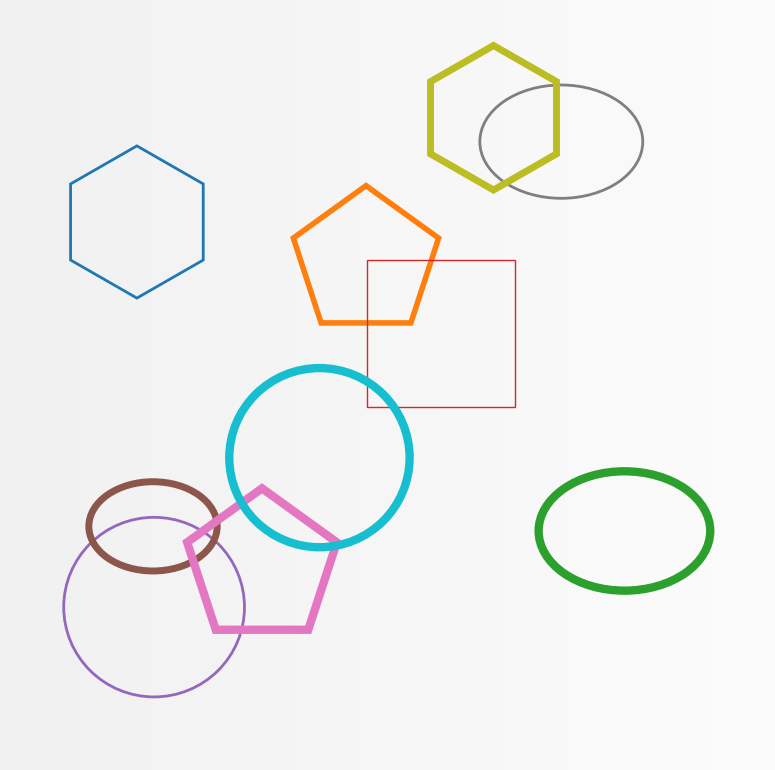[{"shape": "hexagon", "thickness": 1, "radius": 0.49, "center": [0.177, 0.712]}, {"shape": "pentagon", "thickness": 2, "radius": 0.49, "center": [0.472, 0.66]}, {"shape": "oval", "thickness": 3, "radius": 0.55, "center": [0.806, 0.31]}, {"shape": "square", "thickness": 0.5, "radius": 0.48, "center": [0.569, 0.567]}, {"shape": "circle", "thickness": 1, "radius": 0.58, "center": [0.199, 0.212]}, {"shape": "oval", "thickness": 2.5, "radius": 0.41, "center": [0.197, 0.316]}, {"shape": "pentagon", "thickness": 3, "radius": 0.51, "center": [0.338, 0.264]}, {"shape": "oval", "thickness": 1, "radius": 0.53, "center": [0.724, 0.816]}, {"shape": "hexagon", "thickness": 2.5, "radius": 0.47, "center": [0.637, 0.847]}, {"shape": "circle", "thickness": 3, "radius": 0.58, "center": [0.412, 0.406]}]